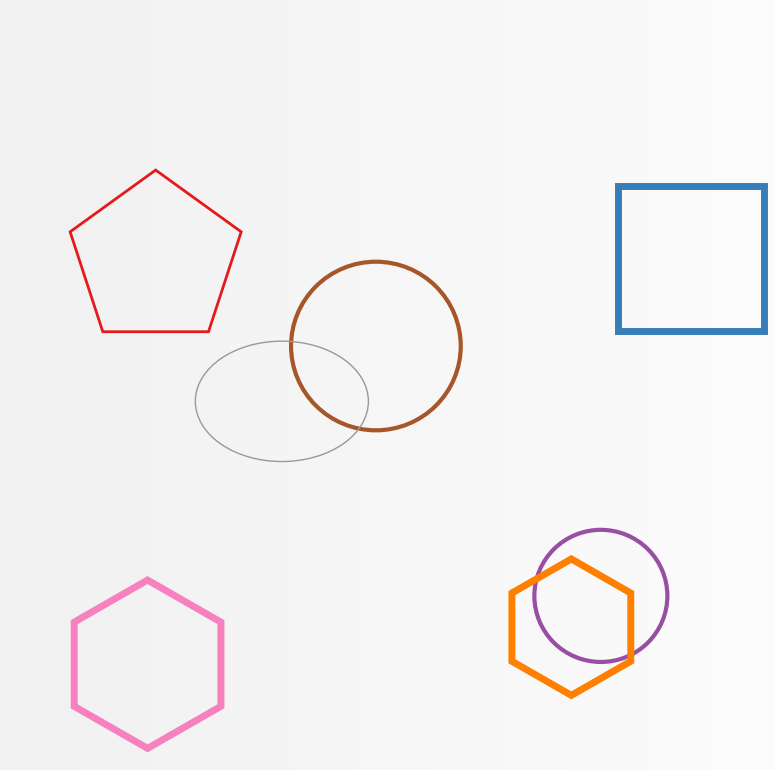[{"shape": "pentagon", "thickness": 1, "radius": 0.58, "center": [0.201, 0.663]}, {"shape": "square", "thickness": 2.5, "radius": 0.47, "center": [0.892, 0.664]}, {"shape": "circle", "thickness": 1.5, "radius": 0.43, "center": [0.775, 0.226]}, {"shape": "hexagon", "thickness": 2.5, "radius": 0.44, "center": [0.737, 0.186]}, {"shape": "circle", "thickness": 1.5, "radius": 0.55, "center": [0.485, 0.551]}, {"shape": "hexagon", "thickness": 2.5, "radius": 0.55, "center": [0.19, 0.137]}, {"shape": "oval", "thickness": 0.5, "radius": 0.56, "center": [0.364, 0.479]}]